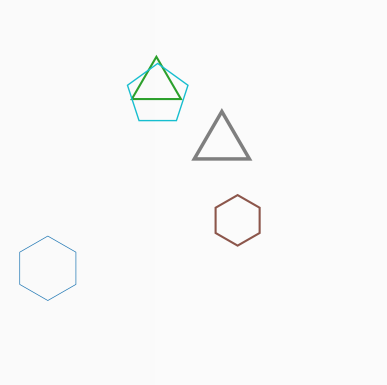[{"shape": "hexagon", "thickness": 0.5, "radius": 0.42, "center": [0.123, 0.303]}, {"shape": "triangle", "thickness": 1.5, "radius": 0.37, "center": [0.404, 0.779]}, {"shape": "hexagon", "thickness": 1.5, "radius": 0.33, "center": [0.613, 0.428]}, {"shape": "triangle", "thickness": 2.5, "radius": 0.41, "center": [0.572, 0.628]}, {"shape": "pentagon", "thickness": 1, "radius": 0.41, "center": [0.407, 0.753]}]